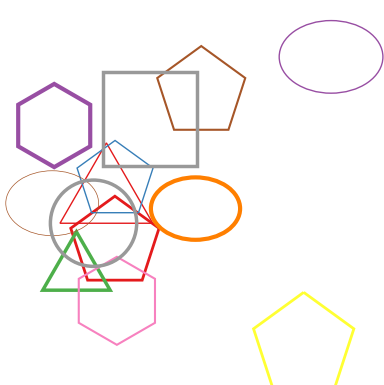[{"shape": "triangle", "thickness": 1, "radius": 0.7, "center": [0.276, 0.49]}, {"shape": "pentagon", "thickness": 2, "radius": 0.6, "center": [0.298, 0.37]}, {"shape": "pentagon", "thickness": 1, "radius": 0.52, "center": [0.299, 0.531]}, {"shape": "triangle", "thickness": 2.5, "radius": 0.51, "center": [0.199, 0.297]}, {"shape": "hexagon", "thickness": 3, "radius": 0.54, "center": [0.141, 0.674]}, {"shape": "oval", "thickness": 1, "radius": 0.67, "center": [0.86, 0.852]}, {"shape": "oval", "thickness": 3, "radius": 0.58, "center": [0.508, 0.458]}, {"shape": "pentagon", "thickness": 2, "radius": 0.69, "center": [0.789, 0.104]}, {"shape": "oval", "thickness": 0.5, "radius": 0.6, "center": [0.136, 0.472]}, {"shape": "pentagon", "thickness": 1.5, "radius": 0.6, "center": [0.523, 0.76]}, {"shape": "hexagon", "thickness": 1.5, "radius": 0.57, "center": [0.304, 0.219]}, {"shape": "square", "thickness": 2.5, "radius": 0.61, "center": [0.391, 0.69]}, {"shape": "circle", "thickness": 2.5, "radius": 0.56, "center": [0.243, 0.42]}]